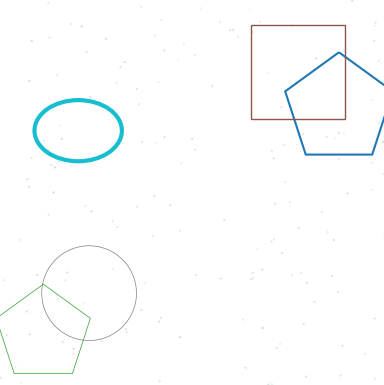[{"shape": "pentagon", "thickness": 1.5, "radius": 0.73, "center": [0.88, 0.717]}, {"shape": "pentagon", "thickness": 0.5, "radius": 0.64, "center": [0.113, 0.133]}, {"shape": "square", "thickness": 1, "radius": 0.61, "center": [0.774, 0.814]}, {"shape": "circle", "thickness": 0.5, "radius": 0.62, "center": [0.231, 0.239]}, {"shape": "oval", "thickness": 3, "radius": 0.57, "center": [0.203, 0.661]}]